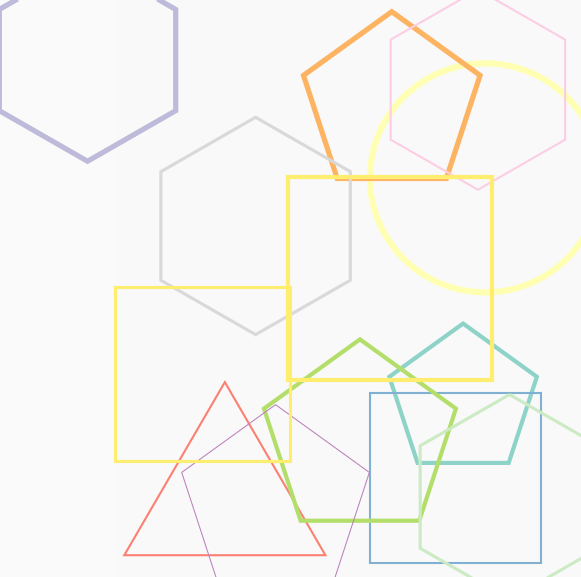[{"shape": "pentagon", "thickness": 2, "radius": 0.67, "center": [0.797, 0.306]}, {"shape": "circle", "thickness": 3, "radius": 0.99, "center": [0.835, 0.691]}, {"shape": "hexagon", "thickness": 2.5, "radius": 0.88, "center": [0.151, 0.895]}, {"shape": "triangle", "thickness": 1, "radius": 1.0, "center": [0.387, 0.138]}, {"shape": "square", "thickness": 1, "radius": 0.74, "center": [0.783, 0.171]}, {"shape": "pentagon", "thickness": 2.5, "radius": 0.8, "center": [0.674, 0.819]}, {"shape": "pentagon", "thickness": 2, "radius": 0.87, "center": [0.619, 0.238]}, {"shape": "hexagon", "thickness": 1, "radius": 0.87, "center": [0.822, 0.844]}, {"shape": "hexagon", "thickness": 1.5, "radius": 0.94, "center": [0.44, 0.608]}, {"shape": "pentagon", "thickness": 0.5, "radius": 0.85, "center": [0.474, 0.129]}, {"shape": "hexagon", "thickness": 1.5, "radius": 0.89, "center": [0.877, 0.138]}, {"shape": "square", "thickness": 2, "radius": 0.88, "center": [0.671, 0.517]}, {"shape": "square", "thickness": 1.5, "radius": 0.75, "center": [0.348, 0.351]}]